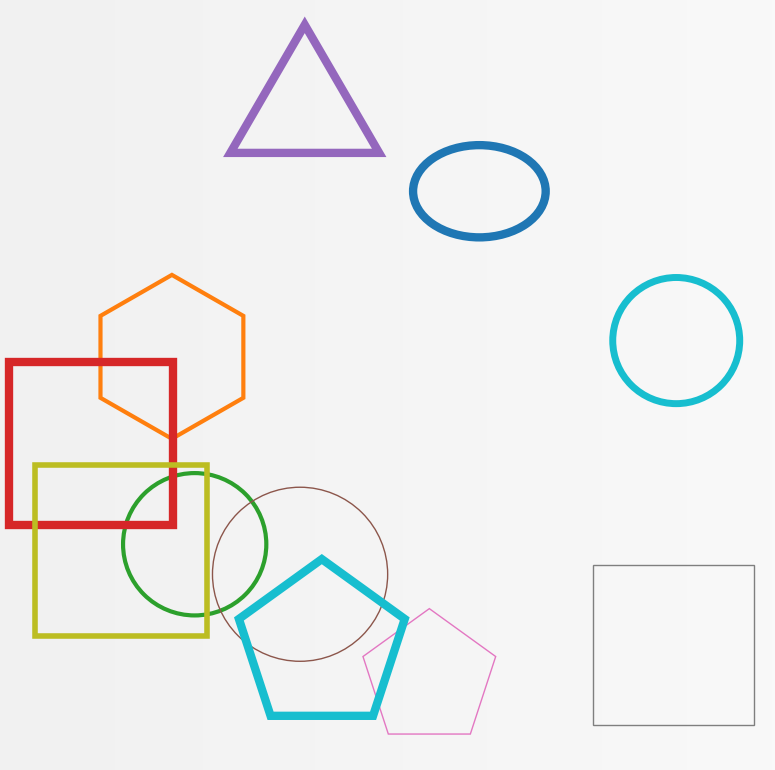[{"shape": "oval", "thickness": 3, "radius": 0.43, "center": [0.619, 0.752]}, {"shape": "hexagon", "thickness": 1.5, "radius": 0.53, "center": [0.222, 0.537]}, {"shape": "circle", "thickness": 1.5, "radius": 0.46, "center": [0.251, 0.293]}, {"shape": "square", "thickness": 3, "radius": 0.53, "center": [0.117, 0.424]}, {"shape": "triangle", "thickness": 3, "radius": 0.55, "center": [0.393, 0.857]}, {"shape": "circle", "thickness": 0.5, "radius": 0.57, "center": [0.387, 0.254]}, {"shape": "pentagon", "thickness": 0.5, "radius": 0.45, "center": [0.554, 0.12]}, {"shape": "square", "thickness": 0.5, "radius": 0.52, "center": [0.869, 0.163]}, {"shape": "square", "thickness": 2, "radius": 0.55, "center": [0.156, 0.286]}, {"shape": "circle", "thickness": 2.5, "radius": 0.41, "center": [0.873, 0.558]}, {"shape": "pentagon", "thickness": 3, "radius": 0.56, "center": [0.415, 0.161]}]